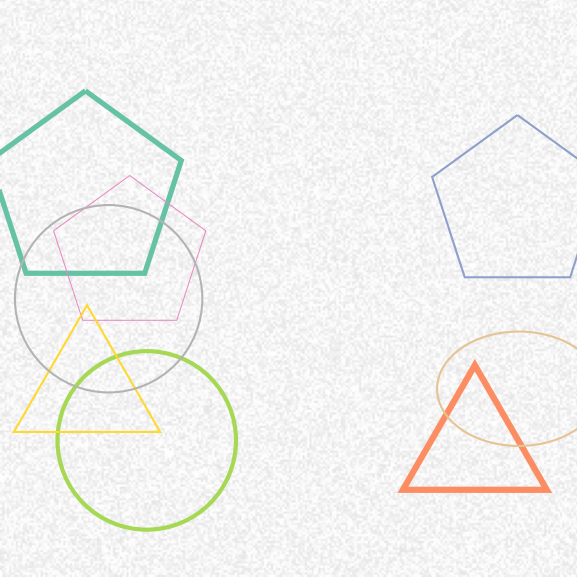[{"shape": "pentagon", "thickness": 2.5, "radius": 0.87, "center": [0.148, 0.667]}, {"shape": "triangle", "thickness": 3, "radius": 0.72, "center": [0.822, 0.223]}, {"shape": "pentagon", "thickness": 1, "radius": 0.78, "center": [0.896, 0.645]}, {"shape": "pentagon", "thickness": 0.5, "radius": 0.69, "center": [0.225, 0.557]}, {"shape": "circle", "thickness": 2, "radius": 0.77, "center": [0.254, 0.237]}, {"shape": "triangle", "thickness": 1, "radius": 0.73, "center": [0.151, 0.324]}, {"shape": "oval", "thickness": 1, "radius": 0.71, "center": [0.898, 0.326]}, {"shape": "circle", "thickness": 1, "radius": 0.81, "center": [0.188, 0.482]}]